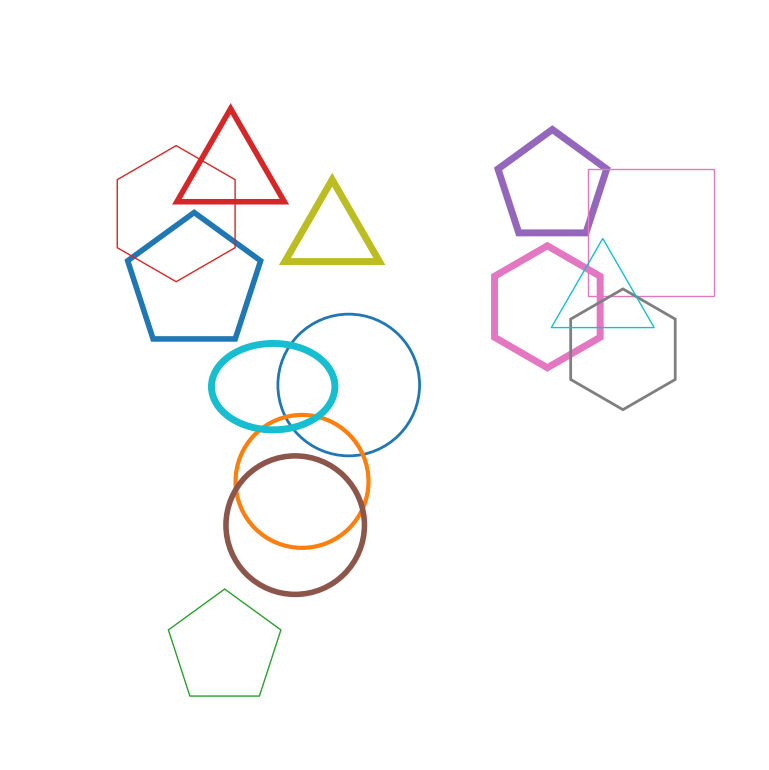[{"shape": "pentagon", "thickness": 2, "radius": 0.45, "center": [0.252, 0.633]}, {"shape": "circle", "thickness": 1, "radius": 0.46, "center": [0.453, 0.5]}, {"shape": "circle", "thickness": 1.5, "radius": 0.43, "center": [0.392, 0.375]}, {"shape": "pentagon", "thickness": 0.5, "radius": 0.38, "center": [0.292, 0.158]}, {"shape": "triangle", "thickness": 2, "radius": 0.4, "center": [0.3, 0.778]}, {"shape": "hexagon", "thickness": 0.5, "radius": 0.44, "center": [0.229, 0.723]}, {"shape": "pentagon", "thickness": 2.5, "radius": 0.37, "center": [0.717, 0.758]}, {"shape": "circle", "thickness": 2, "radius": 0.45, "center": [0.383, 0.318]}, {"shape": "hexagon", "thickness": 2.5, "radius": 0.4, "center": [0.711, 0.602]}, {"shape": "square", "thickness": 0.5, "radius": 0.41, "center": [0.846, 0.698]}, {"shape": "hexagon", "thickness": 1, "radius": 0.39, "center": [0.809, 0.546]}, {"shape": "triangle", "thickness": 2.5, "radius": 0.35, "center": [0.431, 0.696]}, {"shape": "triangle", "thickness": 0.5, "radius": 0.39, "center": [0.783, 0.613]}, {"shape": "oval", "thickness": 2.5, "radius": 0.4, "center": [0.355, 0.498]}]